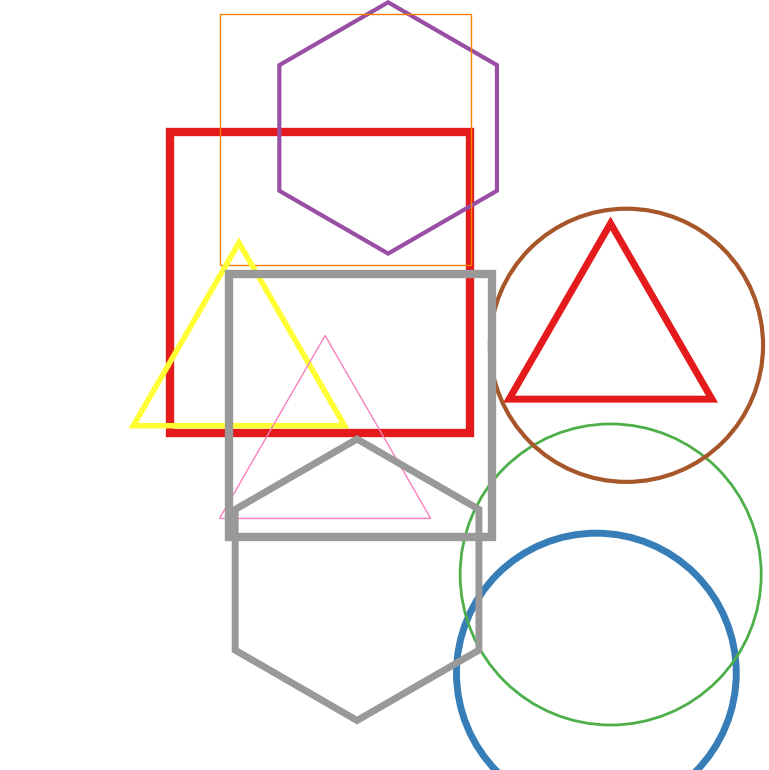[{"shape": "triangle", "thickness": 2.5, "radius": 0.76, "center": [0.793, 0.558]}, {"shape": "square", "thickness": 3, "radius": 0.98, "center": [0.415, 0.633]}, {"shape": "circle", "thickness": 2.5, "radius": 0.91, "center": [0.775, 0.126]}, {"shape": "circle", "thickness": 1, "radius": 0.98, "center": [0.793, 0.254]}, {"shape": "hexagon", "thickness": 1.5, "radius": 0.82, "center": [0.504, 0.834]}, {"shape": "square", "thickness": 0.5, "radius": 0.82, "center": [0.448, 0.819]}, {"shape": "triangle", "thickness": 2, "radius": 0.79, "center": [0.31, 0.526]}, {"shape": "circle", "thickness": 1.5, "radius": 0.89, "center": [0.814, 0.552]}, {"shape": "triangle", "thickness": 0.5, "radius": 0.79, "center": [0.422, 0.406]}, {"shape": "square", "thickness": 3, "radius": 0.85, "center": [0.468, 0.474]}, {"shape": "hexagon", "thickness": 2.5, "radius": 0.91, "center": [0.464, 0.247]}]